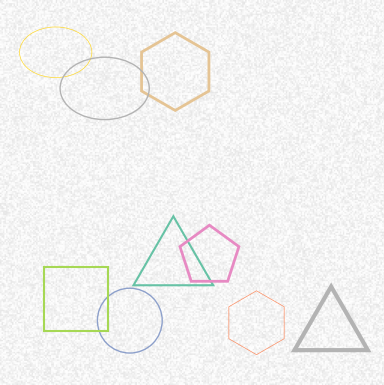[{"shape": "triangle", "thickness": 1.5, "radius": 0.6, "center": [0.45, 0.319]}, {"shape": "hexagon", "thickness": 0.5, "radius": 0.41, "center": [0.666, 0.162]}, {"shape": "circle", "thickness": 1, "radius": 0.42, "center": [0.337, 0.167]}, {"shape": "pentagon", "thickness": 2, "radius": 0.4, "center": [0.544, 0.335]}, {"shape": "square", "thickness": 1.5, "radius": 0.42, "center": [0.197, 0.223]}, {"shape": "oval", "thickness": 0.5, "radius": 0.47, "center": [0.145, 0.864]}, {"shape": "hexagon", "thickness": 2, "radius": 0.51, "center": [0.455, 0.814]}, {"shape": "oval", "thickness": 1, "radius": 0.58, "center": [0.272, 0.77]}, {"shape": "triangle", "thickness": 3, "radius": 0.55, "center": [0.86, 0.146]}]